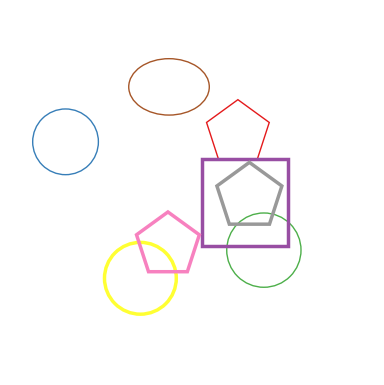[{"shape": "pentagon", "thickness": 1, "radius": 0.43, "center": [0.618, 0.655]}, {"shape": "circle", "thickness": 1, "radius": 0.43, "center": [0.17, 0.632]}, {"shape": "circle", "thickness": 1, "radius": 0.48, "center": [0.685, 0.35]}, {"shape": "square", "thickness": 2.5, "radius": 0.56, "center": [0.636, 0.473]}, {"shape": "circle", "thickness": 2.5, "radius": 0.47, "center": [0.365, 0.277]}, {"shape": "oval", "thickness": 1, "radius": 0.52, "center": [0.439, 0.774]}, {"shape": "pentagon", "thickness": 2.5, "radius": 0.43, "center": [0.436, 0.364]}, {"shape": "pentagon", "thickness": 2.5, "radius": 0.44, "center": [0.648, 0.49]}]